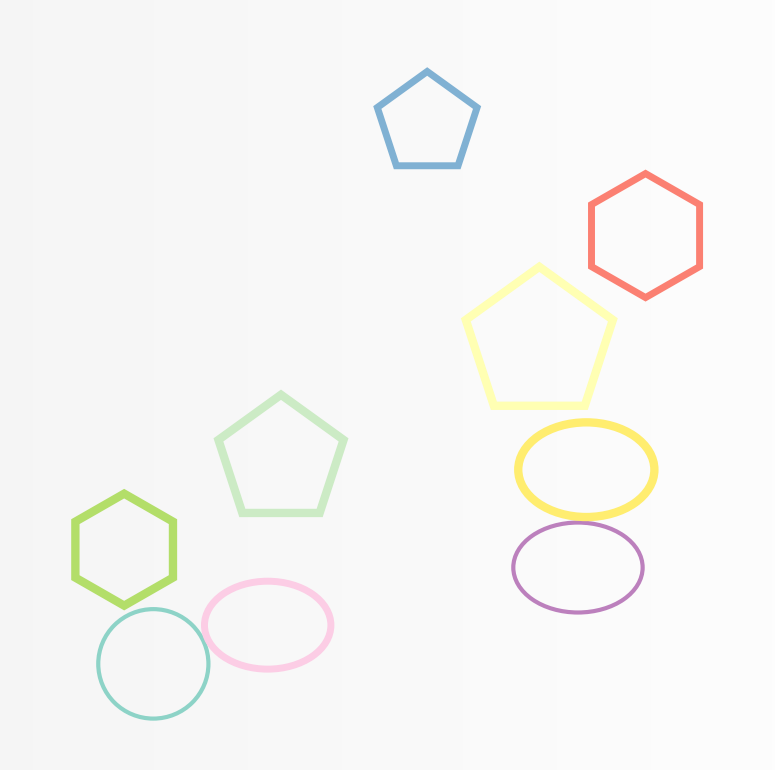[{"shape": "circle", "thickness": 1.5, "radius": 0.36, "center": [0.198, 0.138]}, {"shape": "pentagon", "thickness": 3, "radius": 0.5, "center": [0.696, 0.554]}, {"shape": "hexagon", "thickness": 2.5, "radius": 0.4, "center": [0.833, 0.694]}, {"shape": "pentagon", "thickness": 2.5, "radius": 0.34, "center": [0.551, 0.839]}, {"shape": "hexagon", "thickness": 3, "radius": 0.36, "center": [0.16, 0.286]}, {"shape": "oval", "thickness": 2.5, "radius": 0.41, "center": [0.345, 0.188]}, {"shape": "oval", "thickness": 1.5, "radius": 0.42, "center": [0.746, 0.263]}, {"shape": "pentagon", "thickness": 3, "radius": 0.42, "center": [0.363, 0.402]}, {"shape": "oval", "thickness": 3, "radius": 0.44, "center": [0.757, 0.39]}]